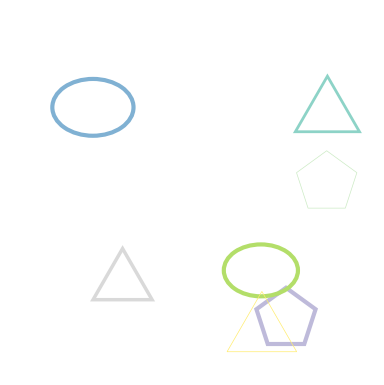[{"shape": "triangle", "thickness": 2, "radius": 0.48, "center": [0.85, 0.706]}, {"shape": "pentagon", "thickness": 3, "radius": 0.4, "center": [0.743, 0.172]}, {"shape": "oval", "thickness": 3, "radius": 0.53, "center": [0.241, 0.721]}, {"shape": "oval", "thickness": 3, "radius": 0.48, "center": [0.678, 0.298]}, {"shape": "triangle", "thickness": 2.5, "radius": 0.44, "center": [0.318, 0.266]}, {"shape": "pentagon", "thickness": 0.5, "radius": 0.41, "center": [0.849, 0.526]}, {"shape": "triangle", "thickness": 0.5, "radius": 0.52, "center": [0.68, 0.139]}]